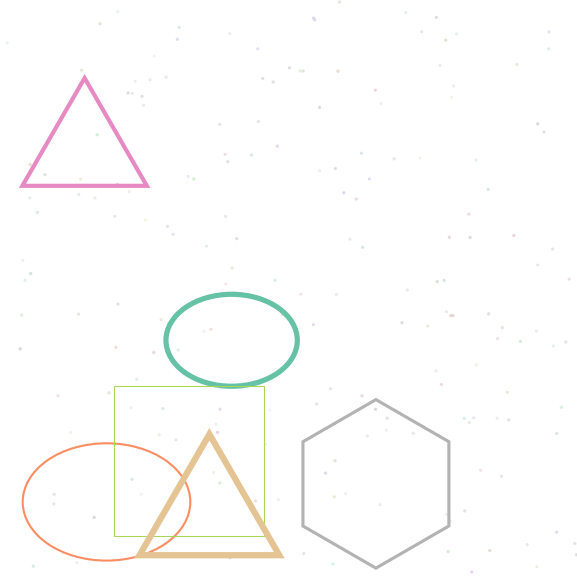[{"shape": "oval", "thickness": 2.5, "radius": 0.57, "center": [0.401, 0.41]}, {"shape": "oval", "thickness": 1, "radius": 0.73, "center": [0.184, 0.13]}, {"shape": "triangle", "thickness": 2, "radius": 0.62, "center": [0.147, 0.74]}, {"shape": "square", "thickness": 0.5, "radius": 0.65, "center": [0.327, 0.201]}, {"shape": "triangle", "thickness": 3, "radius": 0.7, "center": [0.363, 0.108]}, {"shape": "hexagon", "thickness": 1.5, "radius": 0.73, "center": [0.651, 0.161]}]